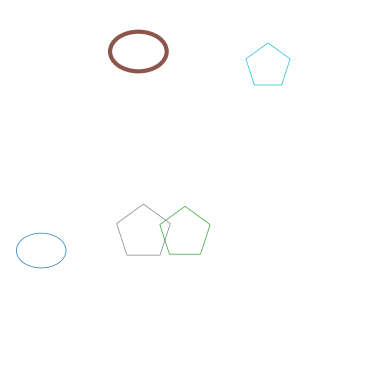[{"shape": "oval", "thickness": 0.5, "radius": 0.32, "center": [0.107, 0.349]}, {"shape": "pentagon", "thickness": 0.5, "radius": 0.34, "center": [0.48, 0.395]}, {"shape": "oval", "thickness": 3, "radius": 0.37, "center": [0.359, 0.866]}, {"shape": "pentagon", "thickness": 0.5, "radius": 0.37, "center": [0.373, 0.397]}, {"shape": "pentagon", "thickness": 0.5, "radius": 0.3, "center": [0.696, 0.828]}]